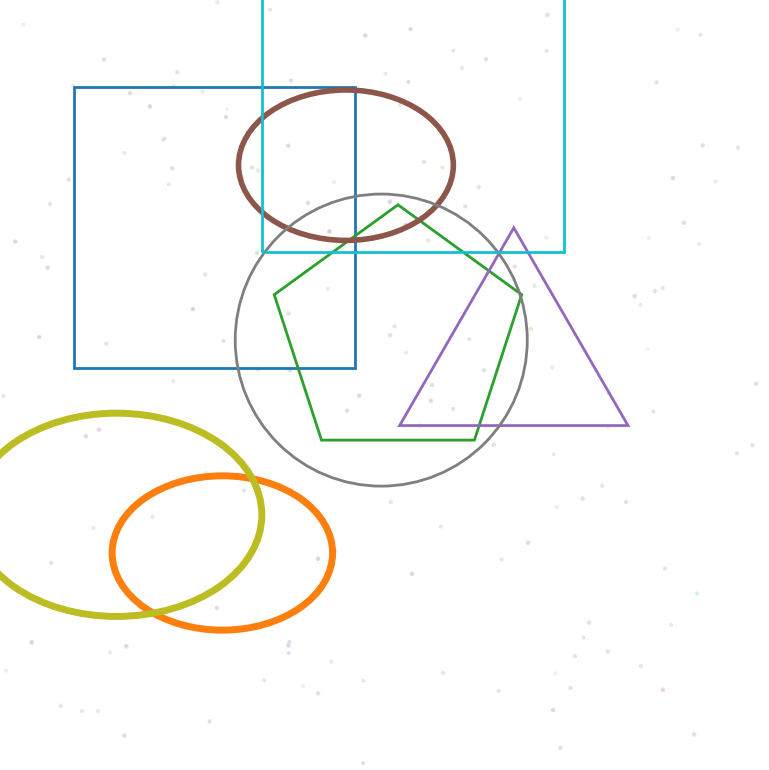[{"shape": "square", "thickness": 1, "radius": 0.91, "center": [0.279, 0.705]}, {"shape": "oval", "thickness": 2.5, "radius": 0.72, "center": [0.289, 0.282]}, {"shape": "pentagon", "thickness": 1, "radius": 0.84, "center": [0.517, 0.565]}, {"shape": "triangle", "thickness": 1, "radius": 0.86, "center": [0.667, 0.533]}, {"shape": "oval", "thickness": 2, "radius": 0.7, "center": [0.449, 0.785]}, {"shape": "circle", "thickness": 1, "radius": 0.95, "center": [0.495, 0.558]}, {"shape": "oval", "thickness": 2.5, "radius": 0.94, "center": [0.152, 0.331]}, {"shape": "square", "thickness": 1, "radius": 0.98, "center": [0.536, 0.869]}]